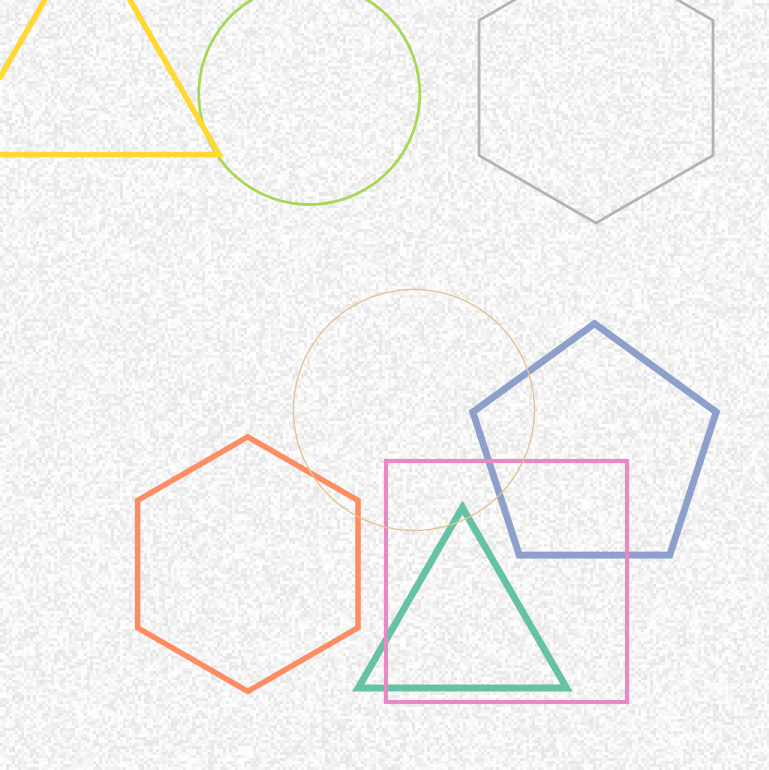[{"shape": "triangle", "thickness": 2.5, "radius": 0.78, "center": [0.601, 0.185]}, {"shape": "hexagon", "thickness": 2, "radius": 0.83, "center": [0.322, 0.267]}, {"shape": "pentagon", "thickness": 2.5, "radius": 0.83, "center": [0.772, 0.414]}, {"shape": "square", "thickness": 1.5, "radius": 0.78, "center": [0.658, 0.244]}, {"shape": "circle", "thickness": 1, "radius": 0.72, "center": [0.402, 0.878]}, {"shape": "triangle", "thickness": 2, "radius": 0.99, "center": [0.113, 0.898]}, {"shape": "circle", "thickness": 0.5, "radius": 0.78, "center": [0.538, 0.468]}, {"shape": "hexagon", "thickness": 1, "radius": 0.88, "center": [0.774, 0.886]}]